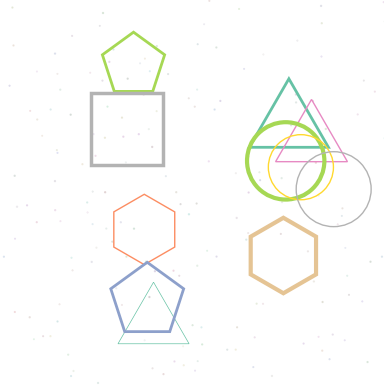[{"shape": "triangle", "thickness": 0.5, "radius": 0.53, "center": [0.399, 0.16]}, {"shape": "triangle", "thickness": 2, "radius": 0.59, "center": [0.75, 0.677]}, {"shape": "hexagon", "thickness": 1, "radius": 0.46, "center": [0.375, 0.404]}, {"shape": "pentagon", "thickness": 2, "radius": 0.5, "center": [0.382, 0.219]}, {"shape": "triangle", "thickness": 1, "radius": 0.54, "center": [0.809, 0.634]}, {"shape": "pentagon", "thickness": 2, "radius": 0.43, "center": [0.347, 0.831]}, {"shape": "circle", "thickness": 3, "radius": 0.5, "center": [0.742, 0.582]}, {"shape": "circle", "thickness": 1, "radius": 0.42, "center": [0.782, 0.566]}, {"shape": "hexagon", "thickness": 3, "radius": 0.49, "center": [0.736, 0.336]}, {"shape": "square", "thickness": 2.5, "radius": 0.46, "center": [0.33, 0.665]}, {"shape": "circle", "thickness": 1, "radius": 0.49, "center": [0.867, 0.509]}]